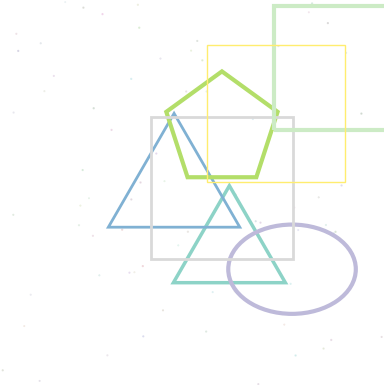[{"shape": "triangle", "thickness": 2.5, "radius": 0.84, "center": [0.596, 0.35]}, {"shape": "oval", "thickness": 3, "radius": 0.83, "center": [0.759, 0.301]}, {"shape": "triangle", "thickness": 2, "radius": 0.99, "center": [0.452, 0.508]}, {"shape": "pentagon", "thickness": 3, "radius": 0.76, "center": [0.576, 0.663]}, {"shape": "square", "thickness": 2, "radius": 0.93, "center": [0.576, 0.512]}, {"shape": "square", "thickness": 3, "radius": 0.8, "center": [0.872, 0.823]}, {"shape": "square", "thickness": 1, "radius": 0.9, "center": [0.716, 0.705]}]